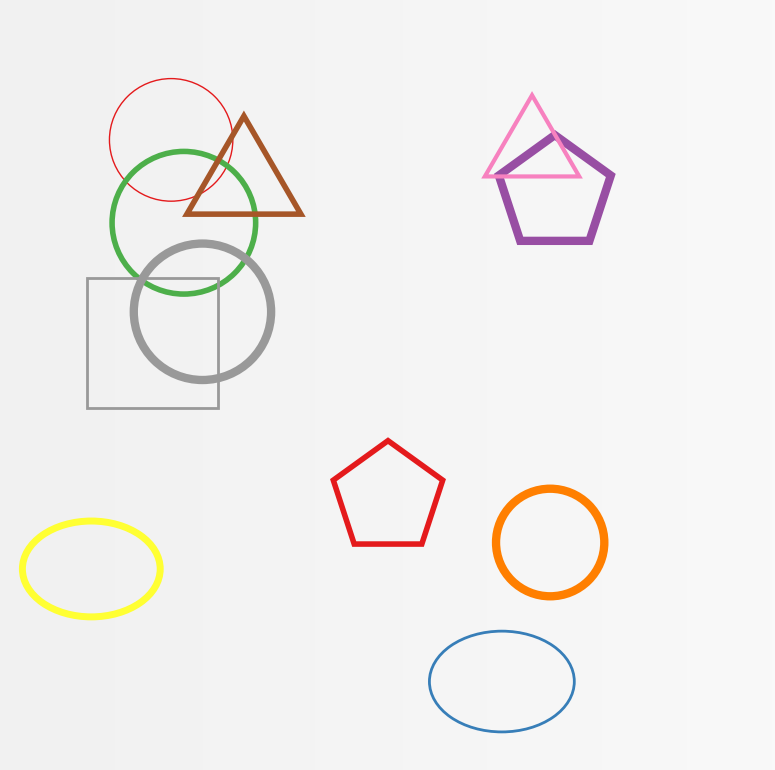[{"shape": "circle", "thickness": 0.5, "radius": 0.4, "center": [0.221, 0.818]}, {"shape": "pentagon", "thickness": 2, "radius": 0.37, "center": [0.501, 0.353]}, {"shape": "oval", "thickness": 1, "radius": 0.47, "center": [0.648, 0.115]}, {"shape": "circle", "thickness": 2, "radius": 0.46, "center": [0.237, 0.711]}, {"shape": "pentagon", "thickness": 3, "radius": 0.38, "center": [0.716, 0.749]}, {"shape": "circle", "thickness": 3, "radius": 0.35, "center": [0.71, 0.295]}, {"shape": "oval", "thickness": 2.5, "radius": 0.44, "center": [0.118, 0.261]}, {"shape": "triangle", "thickness": 2, "radius": 0.42, "center": [0.315, 0.764]}, {"shape": "triangle", "thickness": 1.5, "radius": 0.35, "center": [0.687, 0.806]}, {"shape": "circle", "thickness": 3, "radius": 0.44, "center": [0.261, 0.595]}, {"shape": "square", "thickness": 1, "radius": 0.42, "center": [0.196, 0.555]}]